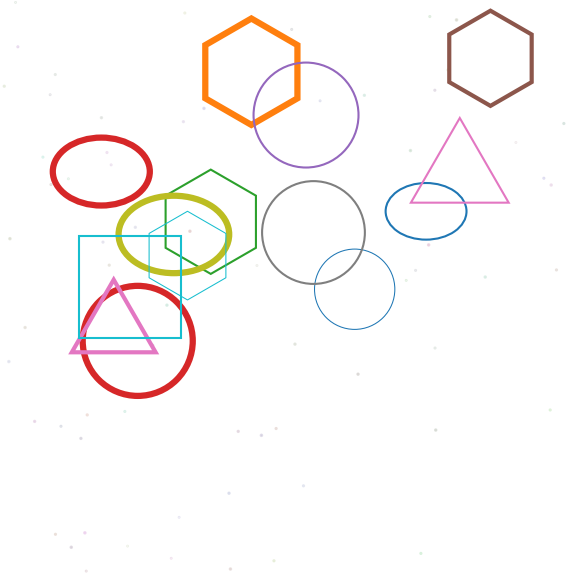[{"shape": "circle", "thickness": 0.5, "radius": 0.35, "center": [0.614, 0.498]}, {"shape": "oval", "thickness": 1, "radius": 0.35, "center": [0.738, 0.633]}, {"shape": "hexagon", "thickness": 3, "radius": 0.46, "center": [0.435, 0.875]}, {"shape": "hexagon", "thickness": 1, "radius": 0.45, "center": [0.365, 0.615]}, {"shape": "circle", "thickness": 3, "radius": 0.48, "center": [0.238, 0.409]}, {"shape": "oval", "thickness": 3, "radius": 0.42, "center": [0.175, 0.702]}, {"shape": "circle", "thickness": 1, "radius": 0.45, "center": [0.53, 0.8]}, {"shape": "hexagon", "thickness": 2, "radius": 0.41, "center": [0.849, 0.898]}, {"shape": "triangle", "thickness": 2, "radius": 0.42, "center": [0.197, 0.431]}, {"shape": "triangle", "thickness": 1, "radius": 0.49, "center": [0.796, 0.697]}, {"shape": "circle", "thickness": 1, "radius": 0.44, "center": [0.543, 0.596]}, {"shape": "oval", "thickness": 3, "radius": 0.48, "center": [0.301, 0.593]}, {"shape": "square", "thickness": 1, "radius": 0.44, "center": [0.225, 0.501]}, {"shape": "hexagon", "thickness": 0.5, "radius": 0.38, "center": [0.325, 0.557]}]